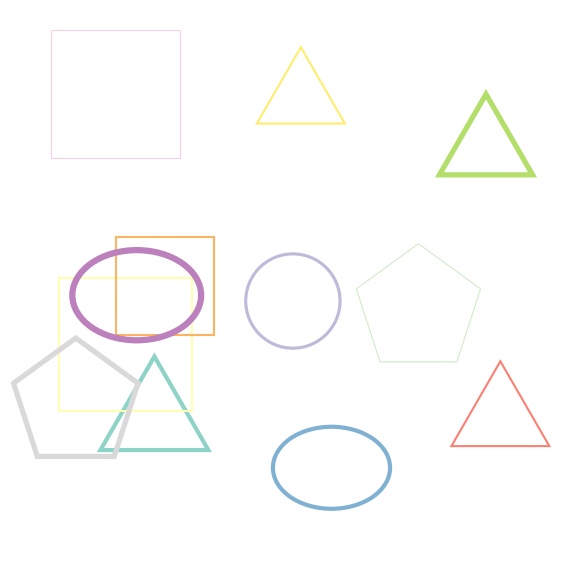[{"shape": "triangle", "thickness": 2, "radius": 0.54, "center": [0.267, 0.274]}, {"shape": "square", "thickness": 1, "radius": 0.58, "center": [0.218, 0.402]}, {"shape": "circle", "thickness": 1.5, "radius": 0.41, "center": [0.507, 0.478]}, {"shape": "triangle", "thickness": 1, "radius": 0.49, "center": [0.866, 0.276]}, {"shape": "oval", "thickness": 2, "radius": 0.51, "center": [0.574, 0.189]}, {"shape": "square", "thickness": 1, "radius": 0.43, "center": [0.286, 0.504]}, {"shape": "triangle", "thickness": 2.5, "radius": 0.47, "center": [0.842, 0.743]}, {"shape": "square", "thickness": 0.5, "radius": 0.56, "center": [0.2, 0.837]}, {"shape": "pentagon", "thickness": 2.5, "radius": 0.57, "center": [0.131, 0.3]}, {"shape": "oval", "thickness": 3, "radius": 0.56, "center": [0.237, 0.488]}, {"shape": "pentagon", "thickness": 0.5, "radius": 0.57, "center": [0.725, 0.464]}, {"shape": "triangle", "thickness": 1, "radius": 0.44, "center": [0.521, 0.829]}]